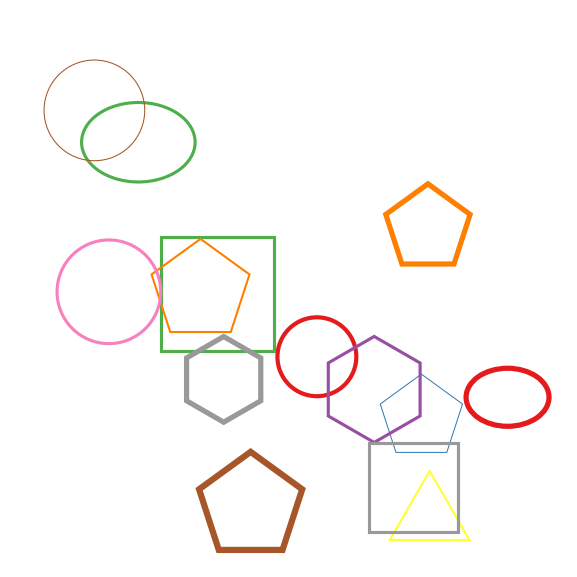[{"shape": "circle", "thickness": 2, "radius": 0.34, "center": [0.549, 0.381]}, {"shape": "oval", "thickness": 2.5, "radius": 0.36, "center": [0.879, 0.311]}, {"shape": "pentagon", "thickness": 0.5, "radius": 0.37, "center": [0.73, 0.276]}, {"shape": "square", "thickness": 1.5, "radius": 0.49, "center": [0.376, 0.49]}, {"shape": "oval", "thickness": 1.5, "radius": 0.49, "center": [0.24, 0.753]}, {"shape": "hexagon", "thickness": 1.5, "radius": 0.46, "center": [0.648, 0.325]}, {"shape": "pentagon", "thickness": 1, "radius": 0.45, "center": [0.347, 0.496]}, {"shape": "pentagon", "thickness": 2.5, "radius": 0.38, "center": [0.741, 0.604]}, {"shape": "triangle", "thickness": 1, "radius": 0.4, "center": [0.744, 0.104]}, {"shape": "circle", "thickness": 0.5, "radius": 0.44, "center": [0.163, 0.808]}, {"shape": "pentagon", "thickness": 3, "radius": 0.47, "center": [0.434, 0.123]}, {"shape": "circle", "thickness": 1.5, "radius": 0.45, "center": [0.189, 0.494]}, {"shape": "hexagon", "thickness": 2.5, "radius": 0.37, "center": [0.387, 0.342]}, {"shape": "square", "thickness": 1.5, "radius": 0.38, "center": [0.715, 0.155]}]